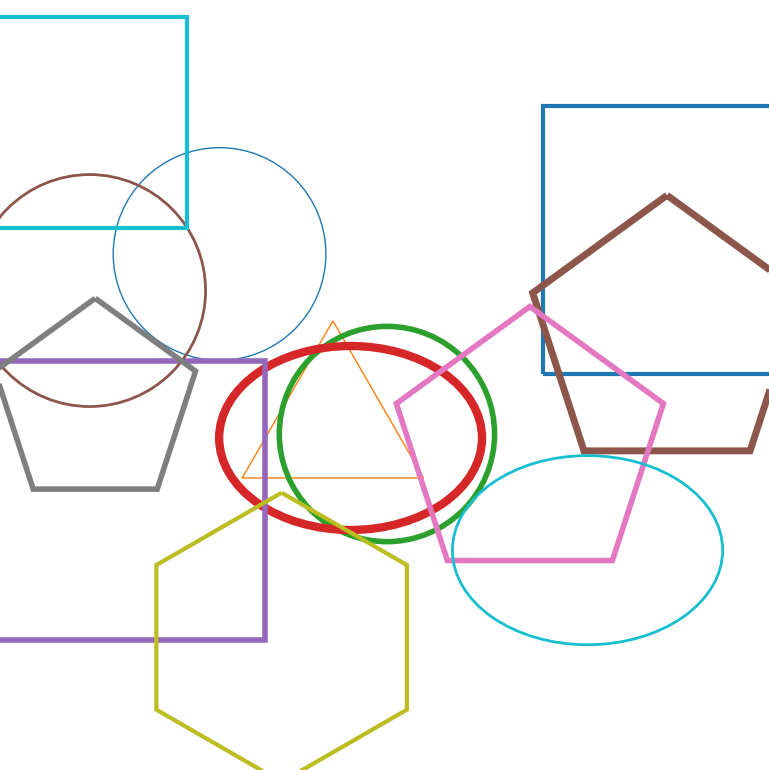[{"shape": "circle", "thickness": 0.5, "radius": 0.69, "center": [0.285, 0.67]}, {"shape": "square", "thickness": 1.5, "radius": 0.87, "center": [0.88, 0.688]}, {"shape": "triangle", "thickness": 0.5, "radius": 0.68, "center": [0.432, 0.447]}, {"shape": "circle", "thickness": 2, "radius": 0.7, "center": [0.503, 0.436]}, {"shape": "oval", "thickness": 3, "radius": 0.85, "center": [0.455, 0.431]}, {"shape": "square", "thickness": 2, "radius": 0.91, "center": [0.163, 0.35]}, {"shape": "circle", "thickness": 1, "radius": 0.75, "center": [0.116, 0.623]}, {"shape": "pentagon", "thickness": 2.5, "radius": 0.92, "center": [0.866, 0.563]}, {"shape": "pentagon", "thickness": 2, "radius": 0.91, "center": [0.688, 0.42]}, {"shape": "pentagon", "thickness": 2, "radius": 0.69, "center": [0.124, 0.476]}, {"shape": "hexagon", "thickness": 1.5, "radius": 0.94, "center": [0.366, 0.172]}, {"shape": "oval", "thickness": 1, "radius": 0.88, "center": [0.763, 0.285]}, {"shape": "square", "thickness": 1.5, "radius": 0.68, "center": [0.106, 0.841]}]